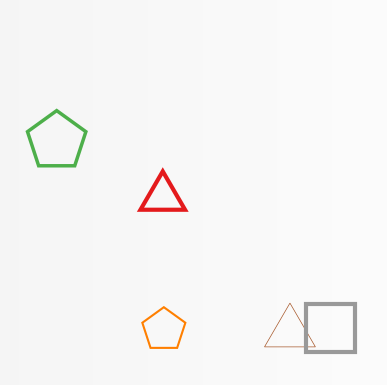[{"shape": "triangle", "thickness": 3, "radius": 0.33, "center": [0.42, 0.488]}, {"shape": "pentagon", "thickness": 2.5, "radius": 0.4, "center": [0.146, 0.633]}, {"shape": "pentagon", "thickness": 1.5, "radius": 0.29, "center": [0.423, 0.144]}, {"shape": "triangle", "thickness": 0.5, "radius": 0.38, "center": [0.748, 0.137]}, {"shape": "square", "thickness": 3, "radius": 0.31, "center": [0.853, 0.148]}]